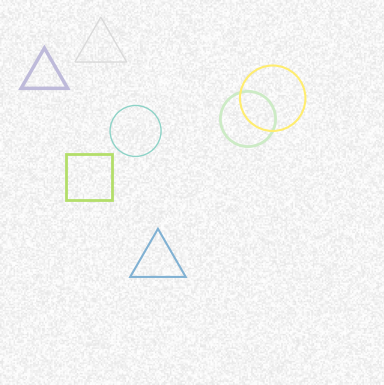[{"shape": "circle", "thickness": 1, "radius": 0.33, "center": [0.352, 0.66]}, {"shape": "triangle", "thickness": 2.5, "radius": 0.35, "center": [0.115, 0.805]}, {"shape": "triangle", "thickness": 1.5, "radius": 0.42, "center": [0.41, 0.322]}, {"shape": "square", "thickness": 2, "radius": 0.3, "center": [0.232, 0.541]}, {"shape": "triangle", "thickness": 1, "radius": 0.39, "center": [0.262, 0.878]}, {"shape": "circle", "thickness": 2, "radius": 0.36, "center": [0.644, 0.691]}, {"shape": "circle", "thickness": 1.5, "radius": 0.43, "center": [0.708, 0.745]}]